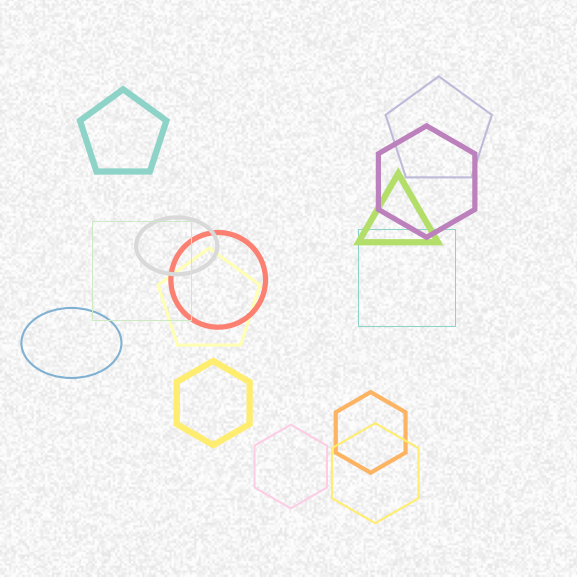[{"shape": "square", "thickness": 0.5, "radius": 0.42, "center": [0.704, 0.519]}, {"shape": "pentagon", "thickness": 3, "radius": 0.39, "center": [0.213, 0.766]}, {"shape": "pentagon", "thickness": 1.5, "radius": 0.46, "center": [0.362, 0.477]}, {"shape": "pentagon", "thickness": 1, "radius": 0.48, "center": [0.76, 0.77]}, {"shape": "circle", "thickness": 2.5, "radius": 0.41, "center": [0.378, 0.515]}, {"shape": "oval", "thickness": 1, "radius": 0.43, "center": [0.124, 0.405]}, {"shape": "hexagon", "thickness": 2, "radius": 0.35, "center": [0.642, 0.25]}, {"shape": "triangle", "thickness": 3, "radius": 0.4, "center": [0.69, 0.619]}, {"shape": "hexagon", "thickness": 1, "radius": 0.36, "center": [0.503, 0.191]}, {"shape": "oval", "thickness": 2, "radius": 0.35, "center": [0.306, 0.573]}, {"shape": "hexagon", "thickness": 2.5, "radius": 0.48, "center": [0.739, 0.685]}, {"shape": "square", "thickness": 0.5, "radius": 0.43, "center": [0.244, 0.531]}, {"shape": "hexagon", "thickness": 1, "radius": 0.43, "center": [0.65, 0.18]}, {"shape": "hexagon", "thickness": 3, "radius": 0.36, "center": [0.369, 0.301]}]